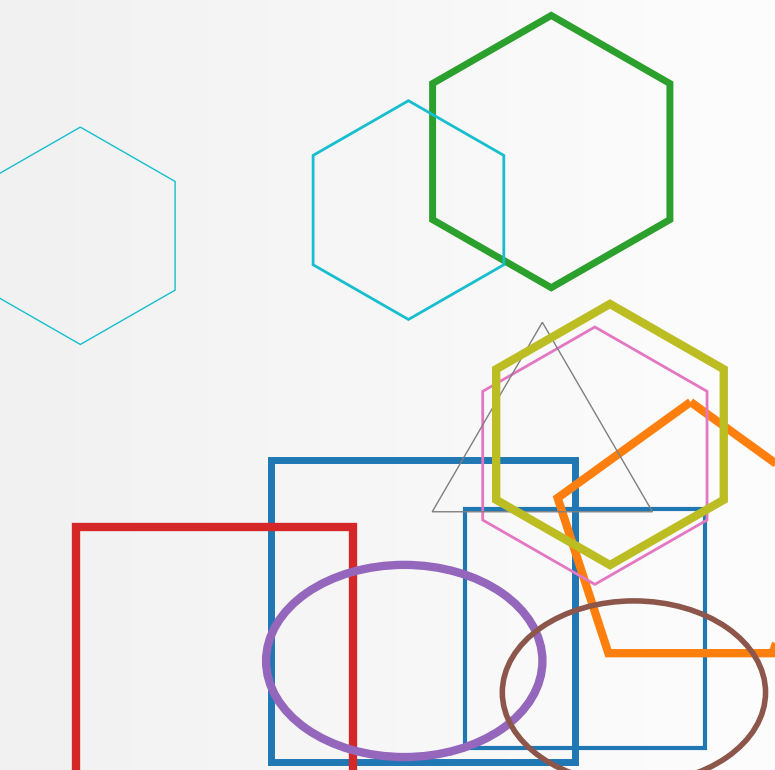[{"shape": "square", "thickness": 1.5, "radius": 0.77, "center": [0.755, 0.184]}, {"shape": "square", "thickness": 2.5, "radius": 0.98, "center": [0.546, 0.207]}, {"shape": "pentagon", "thickness": 3, "radius": 0.9, "center": [0.891, 0.298]}, {"shape": "hexagon", "thickness": 2.5, "radius": 0.88, "center": [0.711, 0.803]}, {"shape": "square", "thickness": 3, "radius": 0.89, "center": [0.277, 0.137]}, {"shape": "oval", "thickness": 3, "radius": 0.89, "center": [0.522, 0.142]}, {"shape": "oval", "thickness": 2, "radius": 0.85, "center": [0.818, 0.101]}, {"shape": "hexagon", "thickness": 1, "radius": 0.84, "center": [0.768, 0.408]}, {"shape": "triangle", "thickness": 0.5, "radius": 0.82, "center": [0.7, 0.417]}, {"shape": "hexagon", "thickness": 3, "radius": 0.85, "center": [0.787, 0.436]}, {"shape": "hexagon", "thickness": 0.5, "radius": 0.71, "center": [0.104, 0.694]}, {"shape": "hexagon", "thickness": 1, "radius": 0.71, "center": [0.527, 0.727]}]